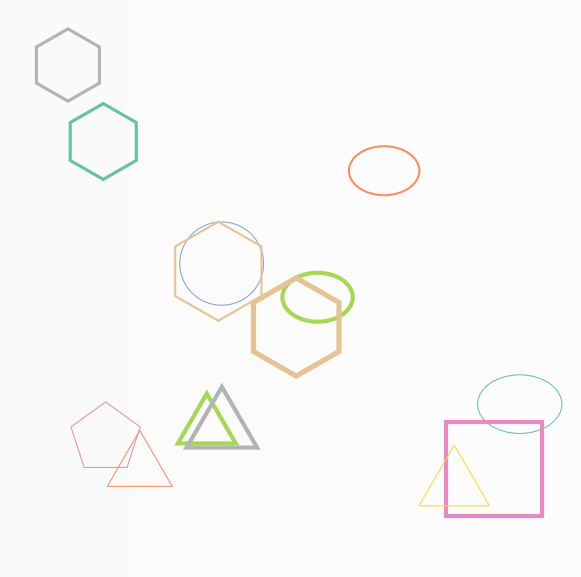[{"shape": "oval", "thickness": 0.5, "radius": 0.36, "center": [0.894, 0.299]}, {"shape": "hexagon", "thickness": 1.5, "radius": 0.33, "center": [0.178, 0.754]}, {"shape": "triangle", "thickness": 0.5, "radius": 0.32, "center": [0.24, 0.189]}, {"shape": "oval", "thickness": 1, "radius": 0.3, "center": [0.661, 0.704]}, {"shape": "circle", "thickness": 0.5, "radius": 0.36, "center": [0.381, 0.543]}, {"shape": "pentagon", "thickness": 0.5, "radius": 0.31, "center": [0.182, 0.24]}, {"shape": "square", "thickness": 2, "radius": 0.41, "center": [0.85, 0.187]}, {"shape": "triangle", "thickness": 2, "radius": 0.29, "center": [0.356, 0.26]}, {"shape": "oval", "thickness": 2, "radius": 0.3, "center": [0.546, 0.484]}, {"shape": "triangle", "thickness": 0.5, "radius": 0.35, "center": [0.781, 0.158]}, {"shape": "hexagon", "thickness": 1, "radius": 0.43, "center": [0.376, 0.529]}, {"shape": "hexagon", "thickness": 2.5, "radius": 0.42, "center": [0.51, 0.433]}, {"shape": "hexagon", "thickness": 1.5, "radius": 0.31, "center": [0.117, 0.887]}, {"shape": "triangle", "thickness": 2, "radius": 0.35, "center": [0.382, 0.259]}]